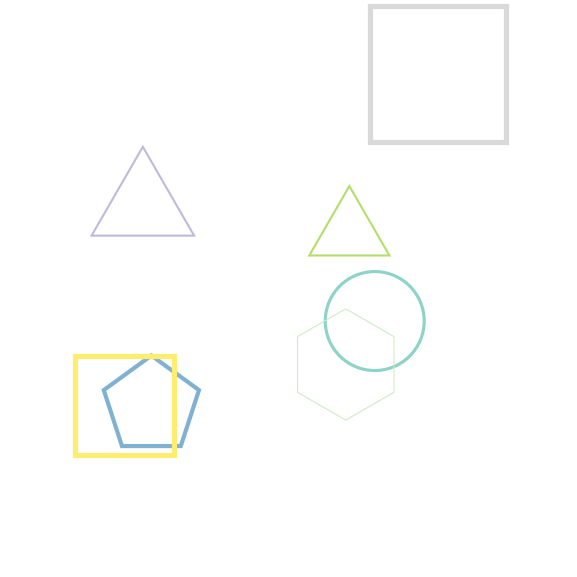[{"shape": "circle", "thickness": 1.5, "radius": 0.43, "center": [0.649, 0.443]}, {"shape": "triangle", "thickness": 1, "radius": 0.51, "center": [0.247, 0.642]}, {"shape": "pentagon", "thickness": 2, "radius": 0.43, "center": [0.262, 0.297]}, {"shape": "triangle", "thickness": 1, "radius": 0.4, "center": [0.605, 0.597]}, {"shape": "square", "thickness": 2.5, "radius": 0.59, "center": [0.759, 0.871]}, {"shape": "hexagon", "thickness": 0.5, "radius": 0.48, "center": [0.599, 0.368]}, {"shape": "square", "thickness": 2.5, "radius": 0.43, "center": [0.215, 0.298]}]